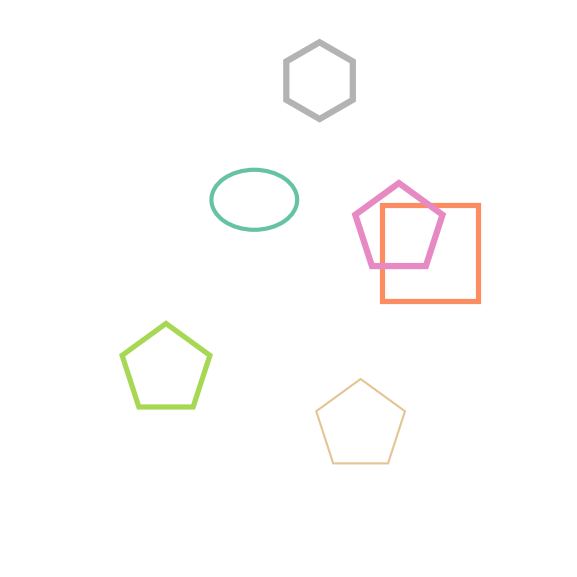[{"shape": "oval", "thickness": 2, "radius": 0.37, "center": [0.44, 0.653]}, {"shape": "square", "thickness": 2.5, "radius": 0.41, "center": [0.744, 0.561]}, {"shape": "pentagon", "thickness": 3, "radius": 0.4, "center": [0.691, 0.603]}, {"shape": "pentagon", "thickness": 2.5, "radius": 0.4, "center": [0.287, 0.359]}, {"shape": "pentagon", "thickness": 1, "radius": 0.4, "center": [0.624, 0.262]}, {"shape": "hexagon", "thickness": 3, "radius": 0.33, "center": [0.553, 0.86]}]